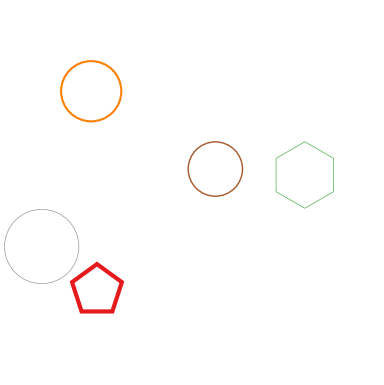[{"shape": "pentagon", "thickness": 3, "radius": 0.34, "center": [0.252, 0.246]}, {"shape": "hexagon", "thickness": 0.5, "radius": 0.43, "center": [0.792, 0.545]}, {"shape": "circle", "thickness": 1.5, "radius": 0.39, "center": [0.237, 0.763]}, {"shape": "circle", "thickness": 1, "radius": 0.35, "center": [0.559, 0.561]}, {"shape": "circle", "thickness": 0.5, "radius": 0.48, "center": [0.108, 0.36]}]